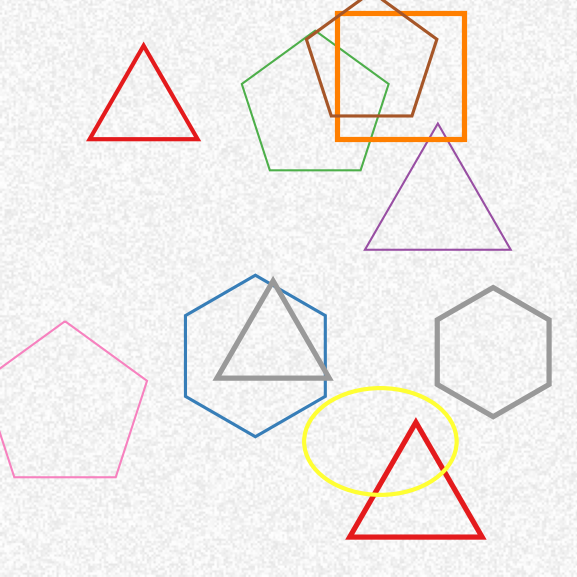[{"shape": "triangle", "thickness": 2.5, "radius": 0.66, "center": [0.72, 0.135]}, {"shape": "triangle", "thickness": 2, "radius": 0.54, "center": [0.249, 0.812]}, {"shape": "hexagon", "thickness": 1.5, "radius": 0.7, "center": [0.442, 0.383]}, {"shape": "pentagon", "thickness": 1, "radius": 0.67, "center": [0.546, 0.812]}, {"shape": "triangle", "thickness": 1, "radius": 0.73, "center": [0.758, 0.64]}, {"shape": "square", "thickness": 2.5, "radius": 0.55, "center": [0.693, 0.867]}, {"shape": "oval", "thickness": 2, "radius": 0.66, "center": [0.659, 0.235]}, {"shape": "pentagon", "thickness": 1.5, "radius": 0.59, "center": [0.643, 0.894]}, {"shape": "pentagon", "thickness": 1, "radius": 0.75, "center": [0.113, 0.294]}, {"shape": "hexagon", "thickness": 2.5, "radius": 0.56, "center": [0.854, 0.389]}, {"shape": "triangle", "thickness": 2.5, "radius": 0.56, "center": [0.473, 0.4]}]